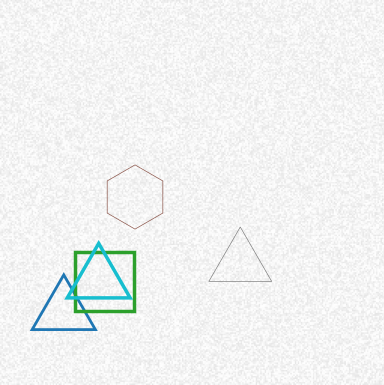[{"shape": "triangle", "thickness": 2, "radius": 0.47, "center": [0.166, 0.191]}, {"shape": "square", "thickness": 2.5, "radius": 0.38, "center": [0.271, 0.269]}, {"shape": "hexagon", "thickness": 0.5, "radius": 0.42, "center": [0.351, 0.488]}, {"shape": "triangle", "thickness": 0.5, "radius": 0.47, "center": [0.624, 0.316]}, {"shape": "triangle", "thickness": 2.5, "radius": 0.47, "center": [0.256, 0.273]}]